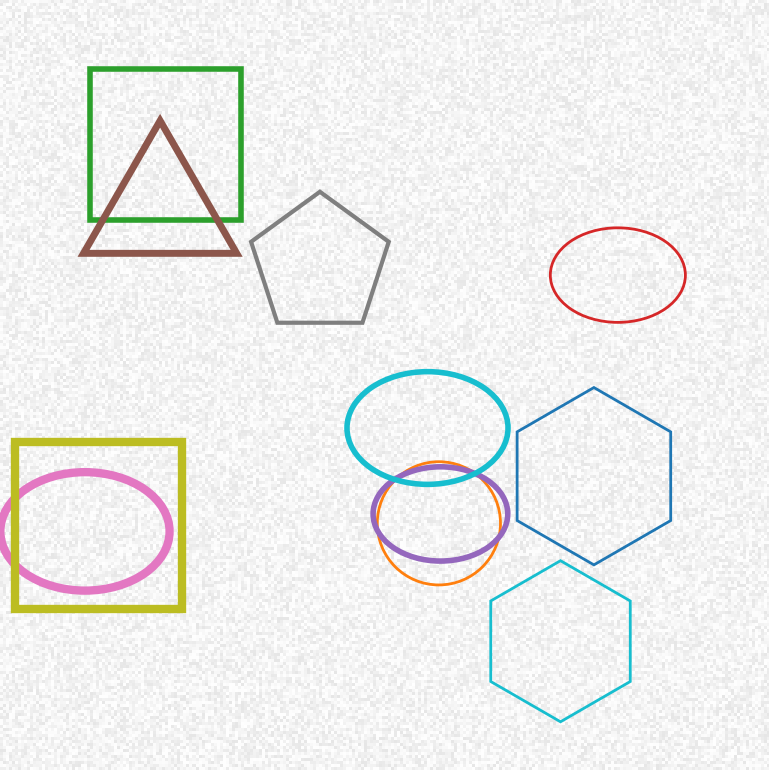[{"shape": "hexagon", "thickness": 1, "radius": 0.58, "center": [0.771, 0.382]}, {"shape": "circle", "thickness": 1, "radius": 0.4, "center": [0.57, 0.32]}, {"shape": "square", "thickness": 2, "radius": 0.49, "center": [0.215, 0.812]}, {"shape": "oval", "thickness": 1, "radius": 0.44, "center": [0.802, 0.643]}, {"shape": "oval", "thickness": 2, "radius": 0.44, "center": [0.572, 0.333]}, {"shape": "triangle", "thickness": 2.5, "radius": 0.57, "center": [0.208, 0.728]}, {"shape": "oval", "thickness": 3, "radius": 0.55, "center": [0.11, 0.31]}, {"shape": "pentagon", "thickness": 1.5, "radius": 0.47, "center": [0.415, 0.657]}, {"shape": "square", "thickness": 3, "radius": 0.54, "center": [0.128, 0.317]}, {"shape": "oval", "thickness": 2, "radius": 0.52, "center": [0.555, 0.444]}, {"shape": "hexagon", "thickness": 1, "radius": 0.52, "center": [0.728, 0.167]}]